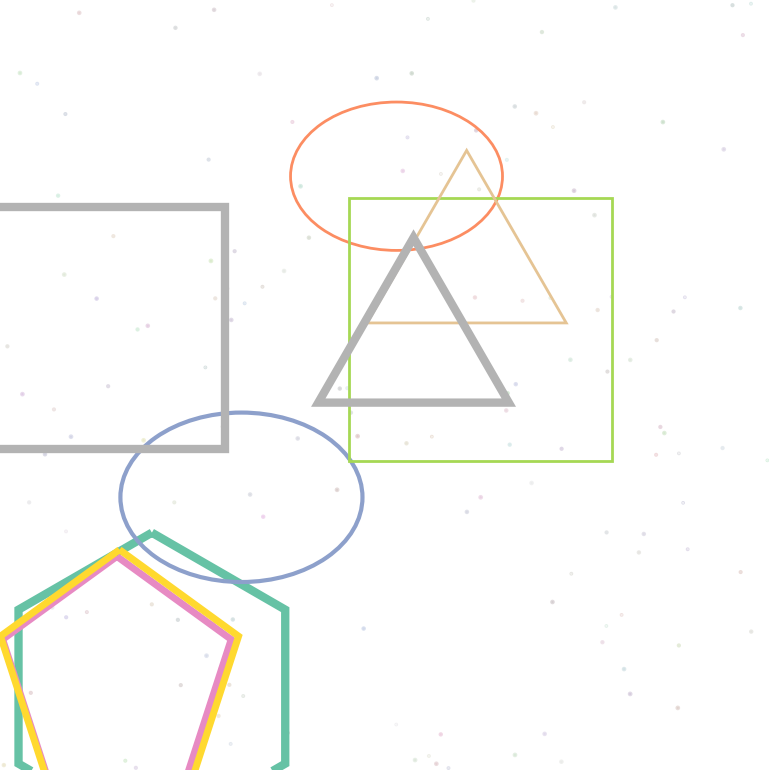[{"shape": "hexagon", "thickness": 3, "radius": 1.0, "center": [0.197, 0.108]}, {"shape": "oval", "thickness": 1, "radius": 0.69, "center": [0.515, 0.771]}, {"shape": "oval", "thickness": 1.5, "radius": 0.79, "center": [0.314, 0.354]}, {"shape": "pentagon", "thickness": 2.5, "radius": 0.78, "center": [0.152, 0.121]}, {"shape": "square", "thickness": 1, "radius": 0.85, "center": [0.625, 0.572]}, {"shape": "pentagon", "thickness": 2.5, "radius": 0.81, "center": [0.155, 0.124]}, {"shape": "triangle", "thickness": 1, "radius": 0.75, "center": [0.606, 0.655]}, {"shape": "square", "thickness": 3, "radius": 0.79, "center": [0.135, 0.573]}, {"shape": "triangle", "thickness": 3, "radius": 0.71, "center": [0.537, 0.549]}]